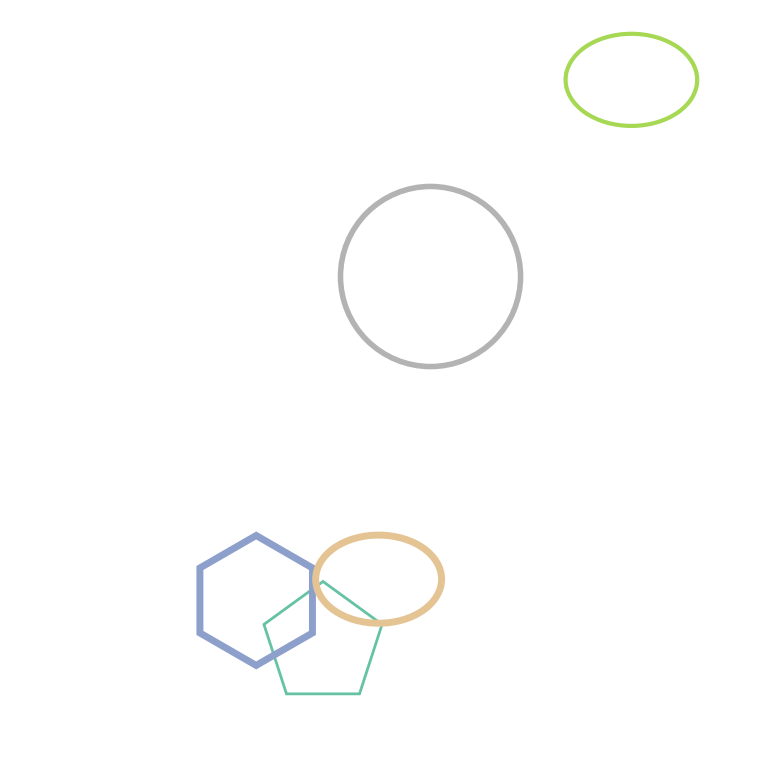[{"shape": "pentagon", "thickness": 1, "radius": 0.4, "center": [0.419, 0.164]}, {"shape": "hexagon", "thickness": 2.5, "radius": 0.42, "center": [0.333, 0.22]}, {"shape": "oval", "thickness": 1.5, "radius": 0.43, "center": [0.82, 0.896]}, {"shape": "oval", "thickness": 2.5, "radius": 0.41, "center": [0.492, 0.248]}, {"shape": "circle", "thickness": 2, "radius": 0.58, "center": [0.559, 0.641]}]